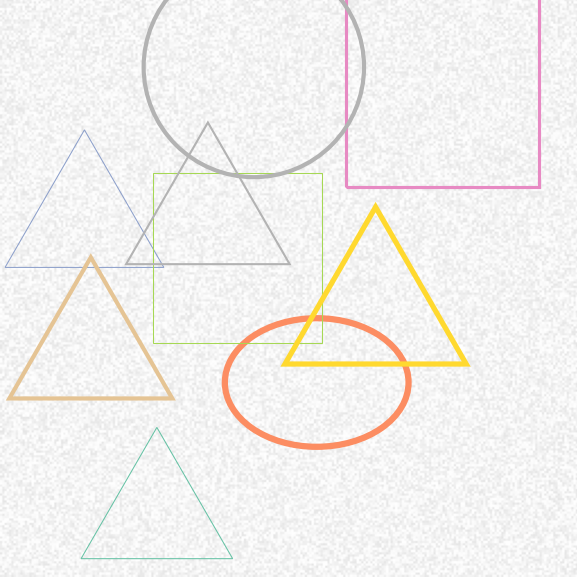[{"shape": "triangle", "thickness": 0.5, "radius": 0.76, "center": [0.272, 0.108]}, {"shape": "oval", "thickness": 3, "radius": 0.8, "center": [0.548, 0.337]}, {"shape": "triangle", "thickness": 0.5, "radius": 0.79, "center": [0.146, 0.615]}, {"shape": "square", "thickness": 1.5, "radius": 0.84, "center": [0.766, 0.843]}, {"shape": "square", "thickness": 0.5, "radius": 0.73, "center": [0.411, 0.553]}, {"shape": "triangle", "thickness": 2.5, "radius": 0.91, "center": [0.65, 0.459]}, {"shape": "triangle", "thickness": 2, "radius": 0.81, "center": [0.157, 0.391]}, {"shape": "triangle", "thickness": 1, "radius": 0.82, "center": [0.36, 0.623]}, {"shape": "circle", "thickness": 2, "radius": 0.95, "center": [0.44, 0.883]}]